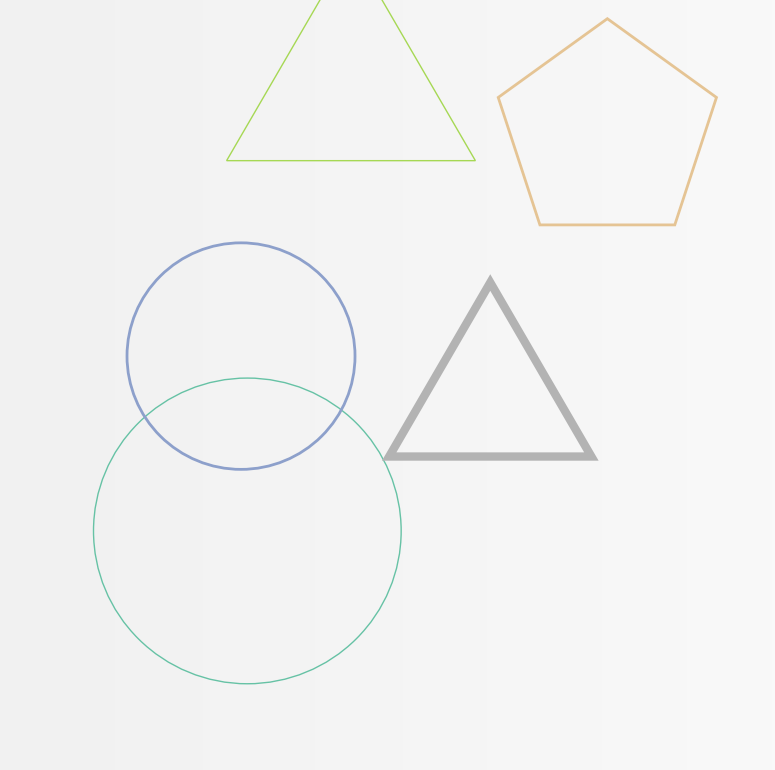[{"shape": "circle", "thickness": 0.5, "radius": 0.99, "center": [0.319, 0.31]}, {"shape": "circle", "thickness": 1, "radius": 0.74, "center": [0.311, 0.538]}, {"shape": "triangle", "thickness": 0.5, "radius": 0.93, "center": [0.453, 0.884]}, {"shape": "pentagon", "thickness": 1, "radius": 0.74, "center": [0.784, 0.828]}, {"shape": "triangle", "thickness": 3, "radius": 0.75, "center": [0.633, 0.482]}]